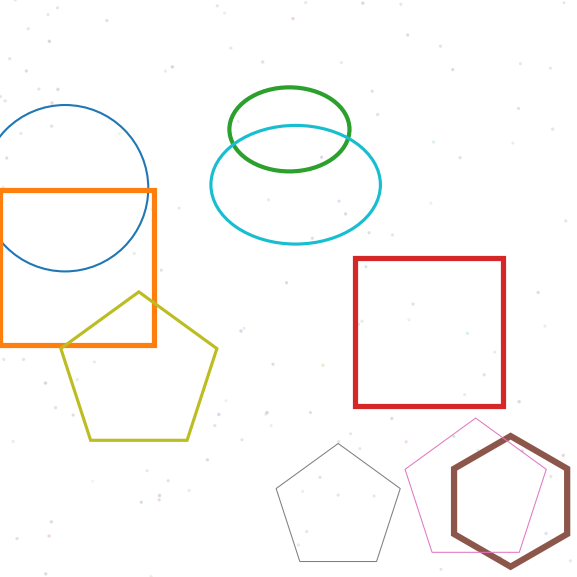[{"shape": "circle", "thickness": 1, "radius": 0.72, "center": [0.113, 0.673]}, {"shape": "square", "thickness": 2.5, "radius": 0.67, "center": [0.133, 0.535]}, {"shape": "oval", "thickness": 2, "radius": 0.52, "center": [0.501, 0.775]}, {"shape": "square", "thickness": 2.5, "radius": 0.64, "center": [0.743, 0.424]}, {"shape": "hexagon", "thickness": 3, "radius": 0.57, "center": [0.884, 0.131]}, {"shape": "pentagon", "thickness": 0.5, "radius": 0.64, "center": [0.824, 0.147]}, {"shape": "pentagon", "thickness": 0.5, "radius": 0.56, "center": [0.586, 0.118]}, {"shape": "pentagon", "thickness": 1.5, "radius": 0.71, "center": [0.24, 0.352]}, {"shape": "oval", "thickness": 1.5, "radius": 0.73, "center": [0.512, 0.679]}]